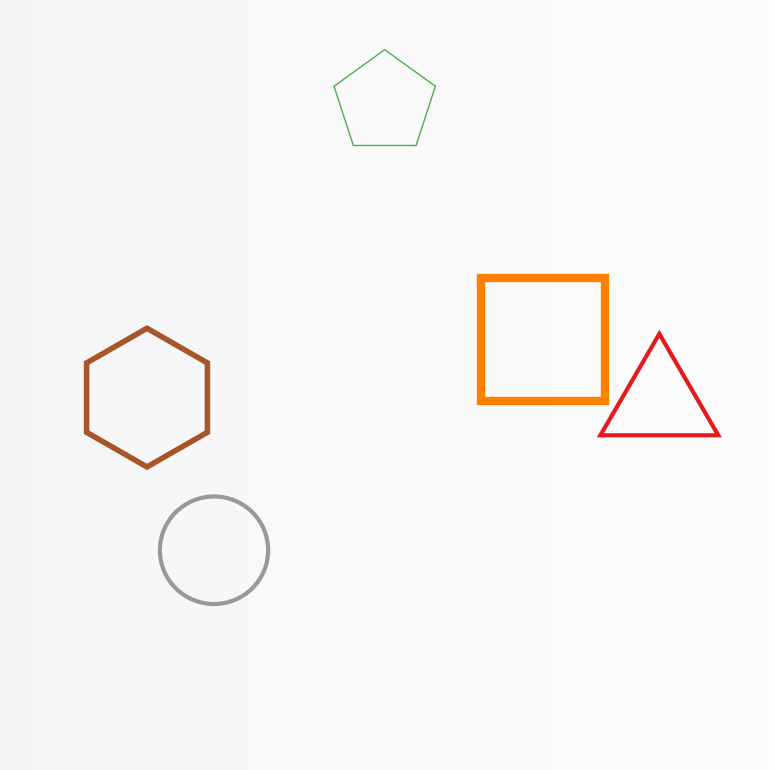[{"shape": "triangle", "thickness": 1.5, "radius": 0.44, "center": [0.851, 0.479]}, {"shape": "pentagon", "thickness": 0.5, "radius": 0.34, "center": [0.496, 0.867]}, {"shape": "square", "thickness": 3, "radius": 0.4, "center": [0.701, 0.559]}, {"shape": "hexagon", "thickness": 2, "radius": 0.45, "center": [0.19, 0.484]}, {"shape": "circle", "thickness": 1.5, "radius": 0.35, "center": [0.276, 0.285]}]